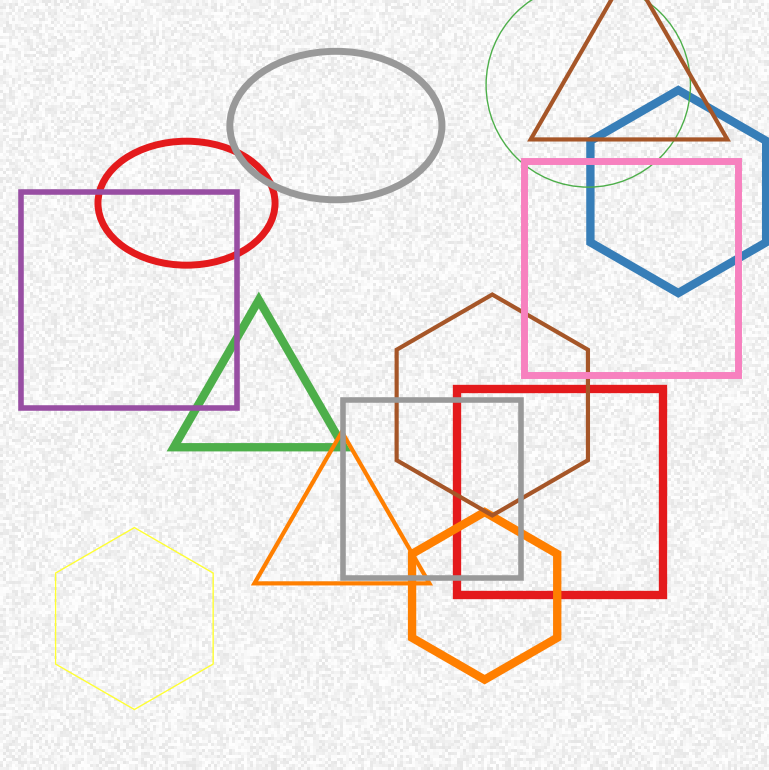[{"shape": "square", "thickness": 3, "radius": 0.67, "center": [0.727, 0.361]}, {"shape": "oval", "thickness": 2.5, "radius": 0.57, "center": [0.242, 0.736]}, {"shape": "hexagon", "thickness": 3, "radius": 0.66, "center": [0.881, 0.751]}, {"shape": "circle", "thickness": 0.5, "radius": 0.66, "center": [0.764, 0.89]}, {"shape": "triangle", "thickness": 3, "radius": 0.64, "center": [0.336, 0.483]}, {"shape": "square", "thickness": 2, "radius": 0.7, "center": [0.168, 0.61]}, {"shape": "triangle", "thickness": 1.5, "radius": 0.66, "center": [0.444, 0.308]}, {"shape": "hexagon", "thickness": 3, "radius": 0.54, "center": [0.629, 0.226]}, {"shape": "hexagon", "thickness": 0.5, "radius": 0.59, "center": [0.175, 0.197]}, {"shape": "hexagon", "thickness": 1.5, "radius": 0.72, "center": [0.639, 0.474]}, {"shape": "triangle", "thickness": 1.5, "radius": 0.74, "center": [0.817, 0.893]}, {"shape": "square", "thickness": 2.5, "radius": 0.7, "center": [0.819, 0.652]}, {"shape": "square", "thickness": 2, "radius": 0.58, "center": [0.561, 0.365]}, {"shape": "oval", "thickness": 2.5, "radius": 0.69, "center": [0.436, 0.837]}]